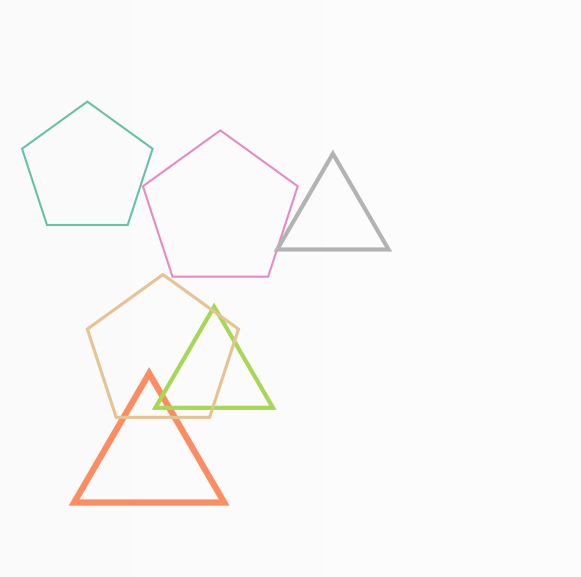[{"shape": "pentagon", "thickness": 1, "radius": 0.59, "center": [0.15, 0.705]}, {"shape": "triangle", "thickness": 3, "radius": 0.75, "center": [0.257, 0.204]}, {"shape": "pentagon", "thickness": 1, "radius": 0.7, "center": [0.379, 0.633]}, {"shape": "triangle", "thickness": 2, "radius": 0.58, "center": [0.368, 0.351]}, {"shape": "pentagon", "thickness": 1.5, "radius": 0.68, "center": [0.28, 0.387]}, {"shape": "triangle", "thickness": 2, "radius": 0.55, "center": [0.573, 0.622]}]